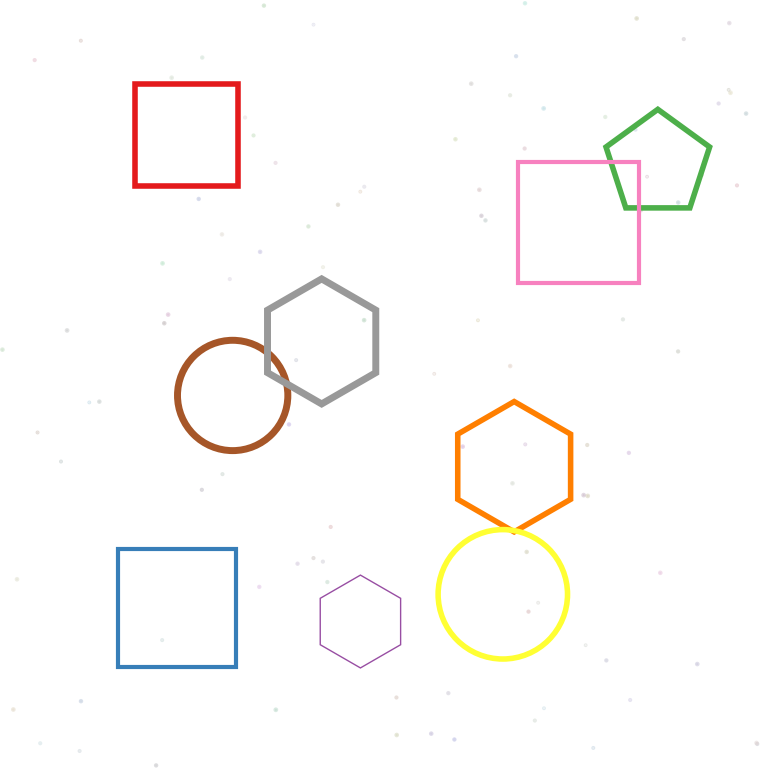[{"shape": "square", "thickness": 2, "radius": 0.33, "center": [0.242, 0.825]}, {"shape": "square", "thickness": 1.5, "radius": 0.38, "center": [0.23, 0.211]}, {"shape": "pentagon", "thickness": 2, "radius": 0.35, "center": [0.854, 0.787]}, {"shape": "hexagon", "thickness": 0.5, "radius": 0.3, "center": [0.468, 0.193]}, {"shape": "hexagon", "thickness": 2, "radius": 0.42, "center": [0.668, 0.394]}, {"shape": "circle", "thickness": 2, "radius": 0.42, "center": [0.653, 0.228]}, {"shape": "circle", "thickness": 2.5, "radius": 0.36, "center": [0.302, 0.486]}, {"shape": "square", "thickness": 1.5, "radius": 0.39, "center": [0.751, 0.711]}, {"shape": "hexagon", "thickness": 2.5, "radius": 0.41, "center": [0.418, 0.557]}]